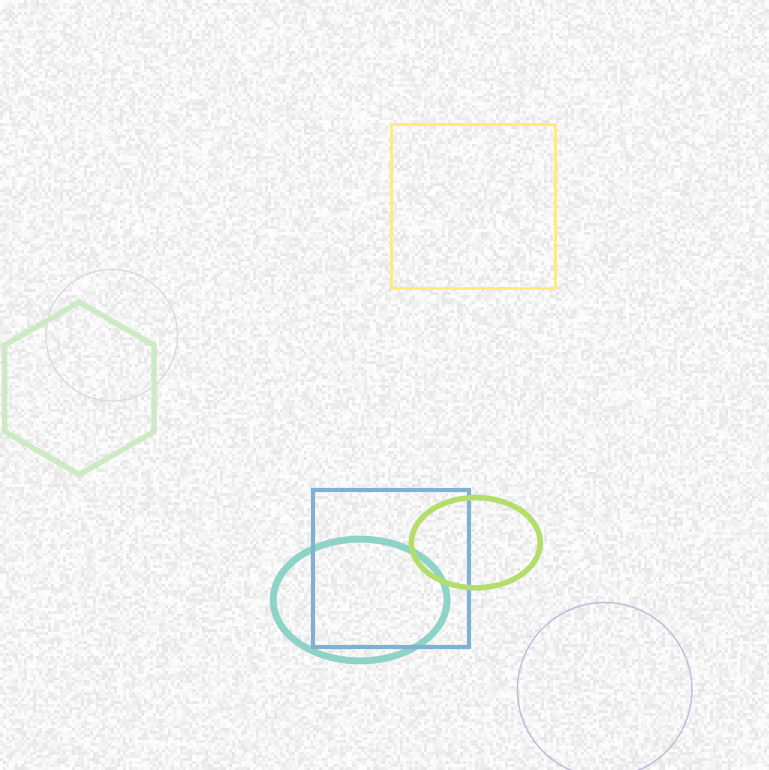[{"shape": "oval", "thickness": 2.5, "radius": 0.56, "center": [0.468, 0.221]}, {"shape": "circle", "thickness": 0.5, "radius": 0.57, "center": [0.785, 0.104]}, {"shape": "square", "thickness": 1.5, "radius": 0.51, "center": [0.507, 0.262]}, {"shape": "oval", "thickness": 2, "radius": 0.42, "center": [0.618, 0.295]}, {"shape": "circle", "thickness": 0.5, "radius": 0.43, "center": [0.145, 0.565]}, {"shape": "hexagon", "thickness": 2, "radius": 0.56, "center": [0.103, 0.496]}, {"shape": "square", "thickness": 1, "radius": 0.53, "center": [0.614, 0.732]}]